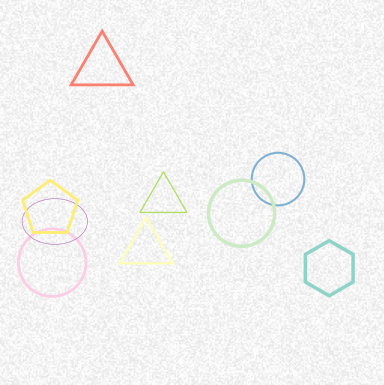[{"shape": "hexagon", "thickness": 2.5, "radius": 0.36, "center": [0.855, 0.303]}, {"shape": "triangle", "thickness": 1.5, "radius": 0.4, "center": [0.379, 0.356]}, {"shape": "triangle", "thickness": 2, "radius": 0.47, "center": [0.265, 0.826]}, {"shape": "circle", "thickness": 1.5, "radius": 0.34, "center": [0.722, 0.535]}, {"shape": "triangle", "thickness": 1, "radius": 0.35, "center": [0.424, 0.483]}, {"shape": "circle", "thickness": 2, "radius": 0.44, "center": [0.136, 0.318]}, {"shape": "oval", "thickness": 0.5, "radius": 0.42, "center": [0.142, 0.425]}, {"shape": "circle", "thickness": 2.5, "radius": 0.43, "center": [0.627, 0.446]}, {"shape": "pentagon", "thickness": 2, "radius": 0.38, "center": [0.13, 0.457]}]